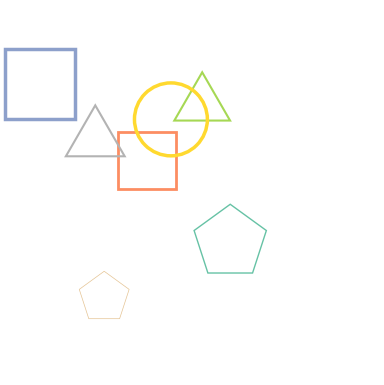[{"shape": "pentagon", "thickness": 1, "radius": 0.49, "center": [0.598, 0.371]}, {"shape": "square", "thickness": 2, "radius": 0.37, "center": [0.382, 0.583]}, {"shape": "square", "thickness": 2.5, "radius": 0.46, "center": [0.103, 0.782]}, {"shape": "triangle", "thickness": 1.5, "radius": 0.42, "center": [0.525, 0.729]}, {"shape": "circle", "thickness": 2.5, "radius": 0.47, "center": [0.444, 0.69]}, {"shape": "pentagon", "thickness": 0.5, "radius": 0.34, "center": [0.271, 0.227]}, {"shape": "triangle", "thickness": 1.5, "radius": 0.44, "center": [0.247, 0.638]}]